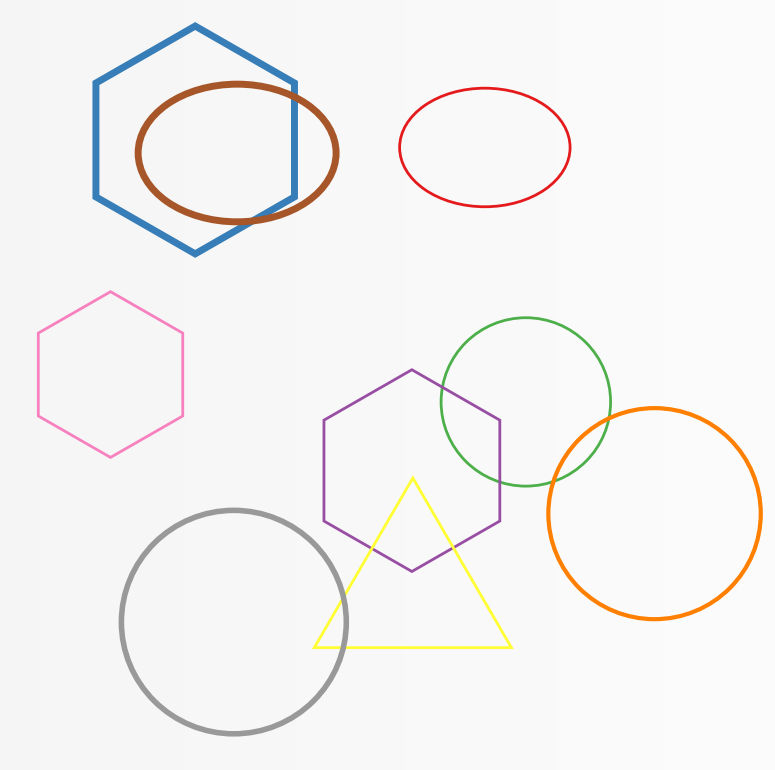[{"shape": "oval", "thickness": 1, "radius": 0.55, "center": [0.626, 0.808]}, {"shape": "hexagon", "thickness": 2.5, "radius": 0.74, "center": [0.252, 0.818]}, {"shape": "circle", "thickness": 1, "radius": 0.55, "center": [0.679, 0.478]}, {"shape": "hexagon", "thickness": 1, "radius": 0.66, "center": [0.531, 0.389]}, {"shape": "circle", "thickness": 1.5, "radius": 0.69, "center": [0.845, 0.333]}, {"shape": "triangle", "thickness": 1, "radius": 0.73, "center": [0.533, 0.232]}, {"shape": "oval", "thickness": 2.5, "radius": 0.64, "center": [0.306, 0.801]}, {"shape": "hexagon", "thickness": 1, "radius": 0.54, "center": [0.143, 0.514]}, {"shape": "circle", "thickness": 2, "radius": 0.73, "center": [0.302, 0.192]}]